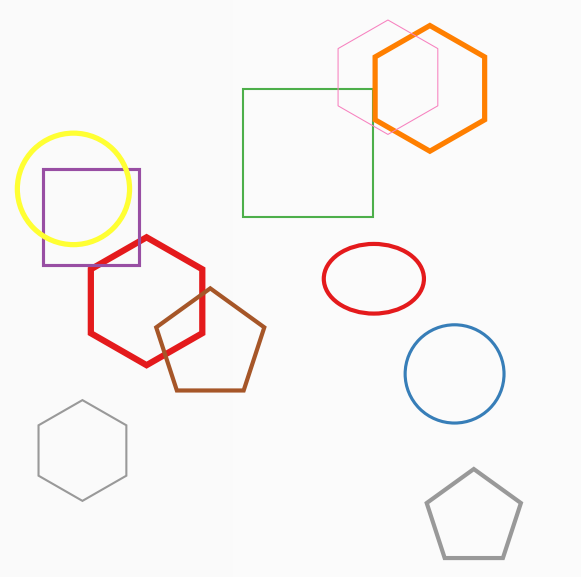[{"shape": "oval", "thickness": 2, "radius": 0.43, "center": [0.643, 0.516]}, {"shape": "hexagon", "thickness": 3, "radius": 0.55, "center": [0.252, 0.478]}, {"shape": "circle", "thickness": 1.5, "radius": 0.43, "center": [0.782, 0.352]}, {"shape": "square", "thickness": 1, "radius": 0.56, "center": [0.53, 0.734]}, {"shape": "square", "thickness": 1.5, "radius": 0.41, "center": [0.157, 0.623]}, {"shape": "hexagon", "thickness": 2.5, "radius": 0.54, "center": [0.74, 0.846]}, {"shape": "circle", "thickness": 2.5, "radius": 0.48, "center": [0.126, 0.672]}, {"shape": "pentagon", "thickness": 2, "radius": 0.49, "center": [0.362, 0.402]}, {"shape": "hexagon", "thickness": 0.5, "radius": 0.5, "center": [0.667, 0.865]}, {"shape": "hexagon", "thickness": 1, "radius": 0.44, "center": [0.142, 0.219]}, {"shape": "pentagon", "thickness": 2, "radius": 0.43, "center": [0.815, 0.102]}]